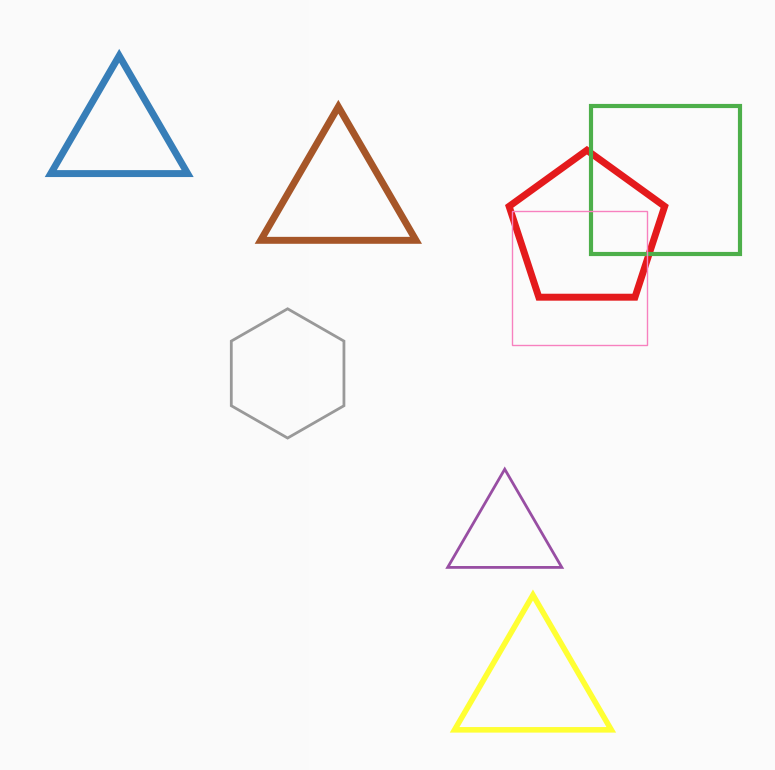[{"shape": "pentagon", "thickness": 2.5, "radius": 0.53, "center": [0.757, 0.699]}, {"shape": "triangle", "thickness": 2.5, "radius": 0.51, "center": [0.154, 0.826]}, {"shape": "square", "thickness": 1.5, "radius": 0.48, "center": [0.859, 0.767]}, {"shape": "triangle", "thickness": 1, "radius": 0.43, "center": [0.651, 0.306]}, {"shape": "triangle", "thickness": 2, "radius": 0.58, "center": [0.688, 0.111]}, {"shape": "triangle", "thickness": 2.5, "radius": 0.58, "center": [0.437, 0.746]}, {"shape": "square", "thickness": 0.5, "radius": 0.44, "center": [0.747, 0.639]}, {"shape": "hexagon", "thickness": 1, "radius": 0.42, "center": [0.371, 0.515]}]